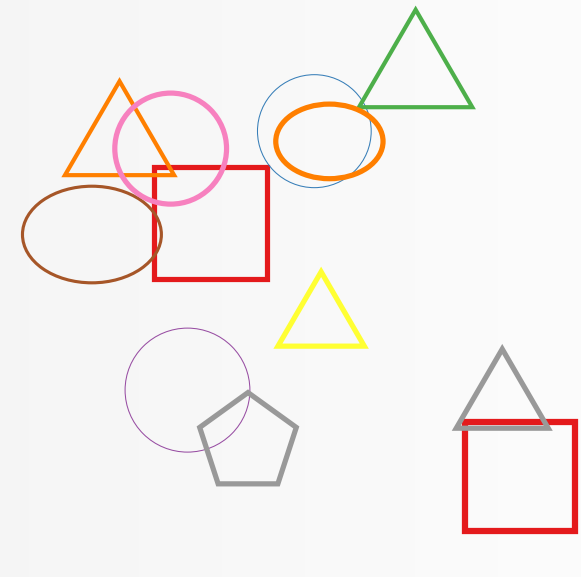[{"shape": "square", "thickness": 3, "radius": 0.47, "center": [0.895, 0.174]}, {"shape": "square", "thickness": 2.5, "radius": 0.48, "center": [0.363, 0.614]}, {"shape": "circle", "thickness": 0.5, "radius": 0.49, "center": [0.541, 0.772]}, {"shape": "triangle", "thickness": 2, "radius": 0.56, "center": [0.715, 0.87]}, {"shape": "circle", "thickness": 0.5, "radius": 0.54, "center": [0.323, 0.324]}, {"shape": "triangle", "thickness": 2, "radius": 0.54, "center": [0.206, 0.75]}, {"shape": "oval", "thickness": 2.5, "radius": 0.46, "center": [0.567, 0.754]}, {"shape": "triangle", "thickness": 2.5, "radius": 0.43, "center": [0.552, 0.443]}, {"shape": "oval", "thickness": 1.5, "radius": 0.6, "center": [0.158, 0.593]}, {"shape": "circle", "thickness": 2.5, "radius": 0.48, "center": [0.294, 0.742]}, {"shape": "pentagon", "thickness": 2.5, "radius": 0.44, "center": [0.427, 0.232]}, {"shape": "triangle", "thickness": 2.5, "radius": 0.46, "center": [0.864, 0.303]}]